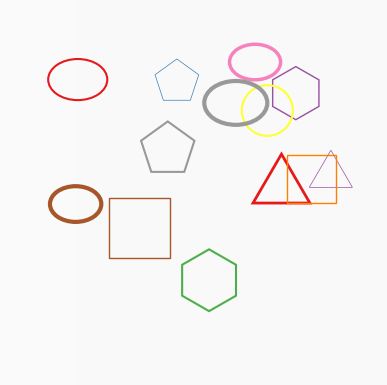[{"shape": "triangle", "thickness": 2, "radius": 0.42, "center": [0.726, 0.515]}, {"shape": "oval", "thickness": 1.5, "radius": 0.38, "center": [0.201, 0.793]}, {"shape": "pentagon", "thickness": 0.5, "radius": 0.3, "center": [0.456, 0.788]}, {"shape": "hexagon", "thickness": 1.5, "radius": 0.4, "center": [0.54, 0.272]}, {"shape": "triangle", "thickness": 0.5, "radius": 0.32, "center": [0.854, 0.546]}, {"shape": "hexagon", "thickness": 1, "radius": 0.34, "center": [0.763, 0.758]}, {"shape": "square", "thickness": 1, "radius": 0.31, "center": [0.804, 0.535]}, {"shape": "circle", "thickness": 1.5, "radius": 0.33, "center": [0.69, 0.713]}, {"shape": "oval", "thickness": 3, "radius": 0.33, "center": [0.195, 0.47]}, {"shape": "square", "thickness": 1, "radius": 0.39, "center": [0.36, 0.408]}, {"shape": "oval", "thickness": 2.5, "radius": 0.33, "center": [0.658, 0.839]}, {"shape": "oval", "thickness": 3, "radius": 0.41, "center": [0.608, 0.733]}, {"shape": "pentagon", "thickness": 1.5, "radius": 0.36, "center": [0.433, 0.612]}]